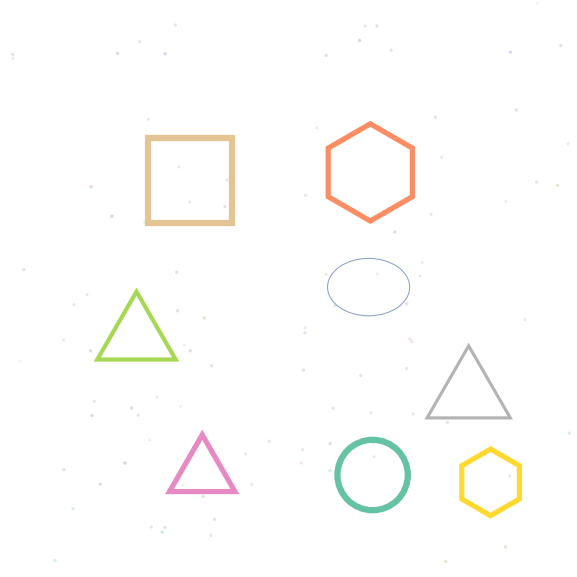[{"shape": "circle", "thickness": 3, "radius": 0.3, "center": [0.645, 0.177]}, {"shape": "hexagon", "thickness": 2.5, "radius": 0.42, "center": [0.641, 0.701]}, {"shape": "oval", "thickness": 0.5, "radius": 0.36, "center": [0.638, 0.502]}, {"shape": "triangle", "thickness": 2.5, "radius": 0.33, "center": [0.35, 0.181]}, {"shape": "triangle", "thickness": 2, "radius": 0.39, "center": [0.236, 0.416]}, {"shape": "hexagon", "thickness": 2.5, "radius": 0.29, "center": [0.85, 0.164]}, {"shape": "square", "thickness": 3, "radius": 0.37, "center": [0.329, 0.686]}, {"shape": "triangle", "thickness": 1.5, "radius": 0.42, "center": [0.812, 0.317]}]